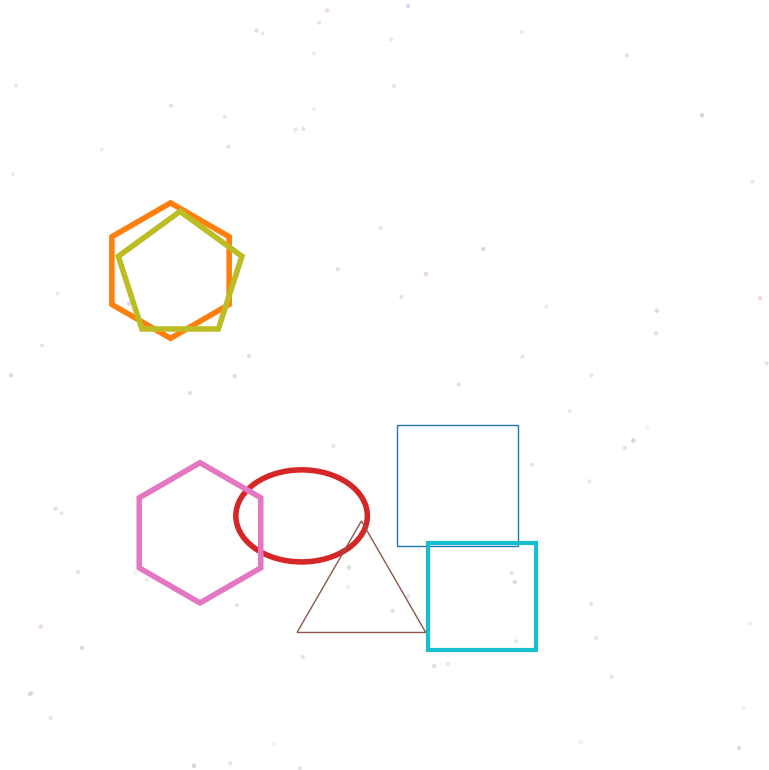[{"shape": "square", "thickness": 0.5, "radius": 0.39, "center": [0.594, 0.37]}, {"shape": "hexagon", "thickness": 2, "radius": 0.44, "center": [0.221, 0.649]}, {"shape": "oval", "thickness": 2, "radius": 0.43, "center": [0.392, 0.33]}, {"shape": "triangle", "thickness": 0.5, "radius": 0.48, "center": [0.469, 0.227]}, {"shape": "hexagon", "thickness": 2, "radius": 0.46, "center": [0.26, 0.308]}, {"shape": "pentagon", "thickness": 2, "radius": 0.42, "center": [0.234, 0.641]}, {"shape": "square", "thickness": 1.5, "radius": 0.35, "center": [0.626, 0.225]}]